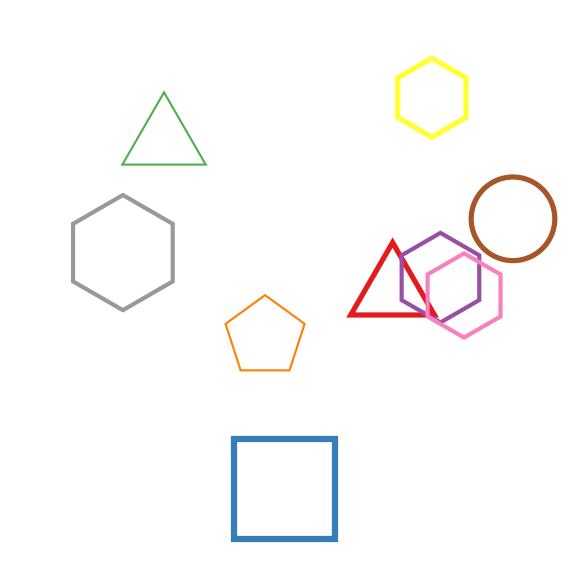[{"shape": "triangle", "thickness": 2.5, "radius": 0.42, "center": [0.68, 0.496]}, {"shape": "square", "thickness": 3, "radius": 0.43, "center": [0.492, 0.152]}, {"shape": "triangle", "thickness": 1, "radius": 0.42, "center": [0.284, 0.756]}, {"shape": "hexagon", "thickness": 2, "radius": 0.39, "center": [0.763, 0.518]}, {"shape": "pentagon", "thickness": 1, "radius": 0.36, "center": [0.459, 0.416]}, {"shape": "hexagon", "thickness": 2.5, "radius": 0.34, "center": [0.748, 0.83]}, {"shape": "circle", "thickness": 2.5, "radius": 0.36, "center": [0.888, 0.62]}, {"shape": "hexagon", "thickness": 2, "radius": 0.36, "center": [0.804, 0.487]}, {"shape": "hexagon", "thickness": 2, "radius": 0.5, "center": [0.213, 0.562]}]